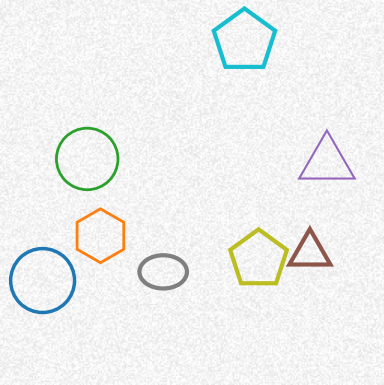[{"shape": "circle", "thickness": 2.5, "radius": 0.42, "center": [0.111, 0.271]}, {"shape": "hexagon", "thickness": 2, "radius": 0.35, "center": [0.261, 0.388]}, {"shape": "circle", "thickness": 2, "radius": 0.4, "center": [0.227, 0.587]}, {"shape": "triangle", "thickness": 1.5, "radius": 0.42, "center": [0.849, 0.578]}, {"shape": "triangle", "thickness": 3, "radius": 0.31, "center": [0.805, 0.344]}, {"shape": "oval", "thickness": 3, "radius": 0.31, "center": [0.424, 0.294]}, {"shape": "pentagon", "thickness": 3, "radius": 0.39, "center": [0.672, 0.327]}, {"shape": "pentagon", "thickness": 3, "radius": 0.42, "center": [0.635, 0.894]}]